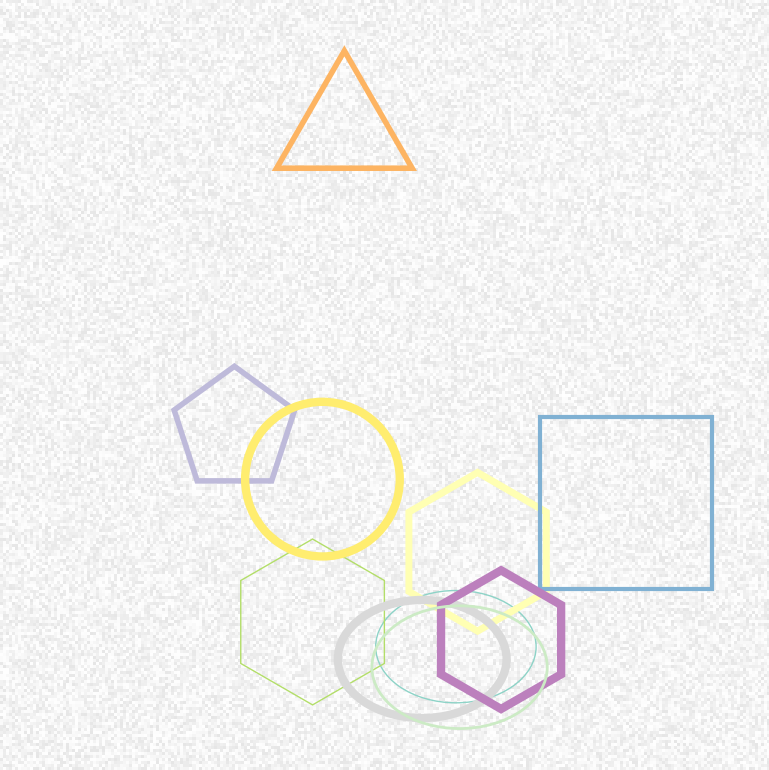[{"shape": "oval", "thickness": 0.5, "radius": 0.52, "center": [0.592, 0.16]}, {"shape": "hexagon", "thickness": 2.5, "radius": 0.52, "center": [0.62, 0.283]}, {"shape": "pentagon", "thickness": 2, "radius": 0.41, "center": [0.304, 0.442]}, {"shape": "square", "thickness": 1.5, "radius": 0.56, "center": [0.813, 0.346]}, {"shape": "triangle", "thickness": 2, "radius": 0.51, "center": [0.447, 0.832]}, {"shape": "hexagon", "thickness": 0.5, "radius": 0.54, "center": [0.406, 0.192]}, {"shape": "oval", "thickness": 3, "radius": 0.55, "center": [0.548, 0.144]}, {"shape": "hexagon", "thickness": 3, "radius": 0.45, "center": [0.651, 0.169]}, {"shape": "oval", "thickness": 1, "radius": 0.57, "center": [0.597, 0.134]}, {"shape": "circle", "thickness": 3, "radius": 0.5, "center": [0.419, 0.378]}]